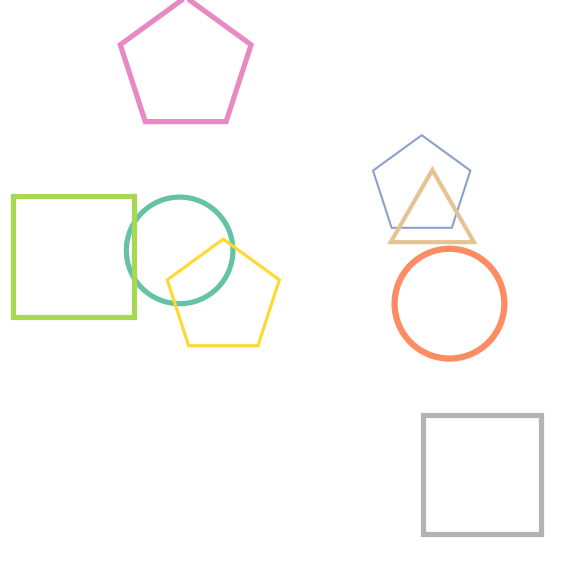[{"shape": "circle", "thickness": 2.5, "radius": 0.46, "center": [0.311, 0.566]}, {"shape": "circle", "thickness": 3, "radius": 0.48, "center": [0.778, 0.473]}, {"shape": "pentagon", "thickness": 1, "radius": 0.44, "center": [0.73, 0.676]}, {"shape": "pentagon", "thickness": 2.5, "radius": 0.6, "center": [0.322, 0.885]}, {"shape": "square", "thickness": 2.5, "radius": 0.52, "center": [0.127, 0.555]}, {"shape": "pentagon", "thickness": 1.5, "radius": 0.51, "center": [0.387, 0.483]}, {"shape": "triangle", "thickness": 2, "radius": 0.42, "center": [0.749, 0.621]}, {"shape": "square", "thickness": 2.5, "radius": 0.51, "center": [0.834, 0.178]}]